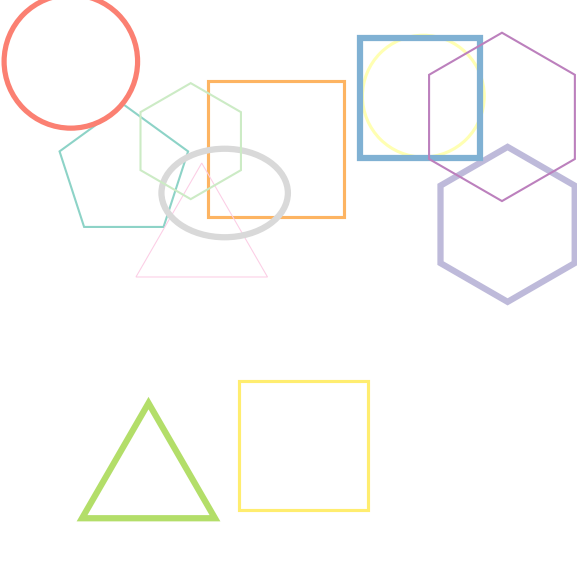[{"shape": "pentagon", "thickness": 1, "radius": 0.59, "center": [0.214, 0.701]}, {"shape": "circle", "thickness": 1.5, "radius": 0.53, "center": [0.733, 0.833]}, {"shape": "hexagon", "thickness": 3, "radius": 0.67, "center": [0.879, 0.611]}, {"shape": "circle", "thickness": 2.5, "radius": 0.58, "center": [0.123, 0.893]}, {"shape": "square", "thickness": 3, "radius": 0.52, "center": [0.727, 0.83]}, {"shape": "square", "thickness": 1.5, "radius": 0.59, "center": [0.478, 0.741]}, {"shape": "triangle", "thickness": 3, "radius": 0.66, "center": [0.257, 0.168]}, {"shape": "triangle", "thickness": 0.5, "radius": 0.66, "center": [0.349, 0.585]}, {"shape": "oval", "thickness": 3, "radius": 0.55, "center": [0.389, 0.665]}, {"shape": "hexagon", "thickness": 1, "radius": 0.73, "center": [0.869, 0.797]}, {"shape": "hexagon", "thickness": 1, "radius": 0.5, "center": [0.33, 0.755]}, {"shape": "square", "thickness": 1.5, "radius": 0.56, "center": [0.525, 0.228]}]